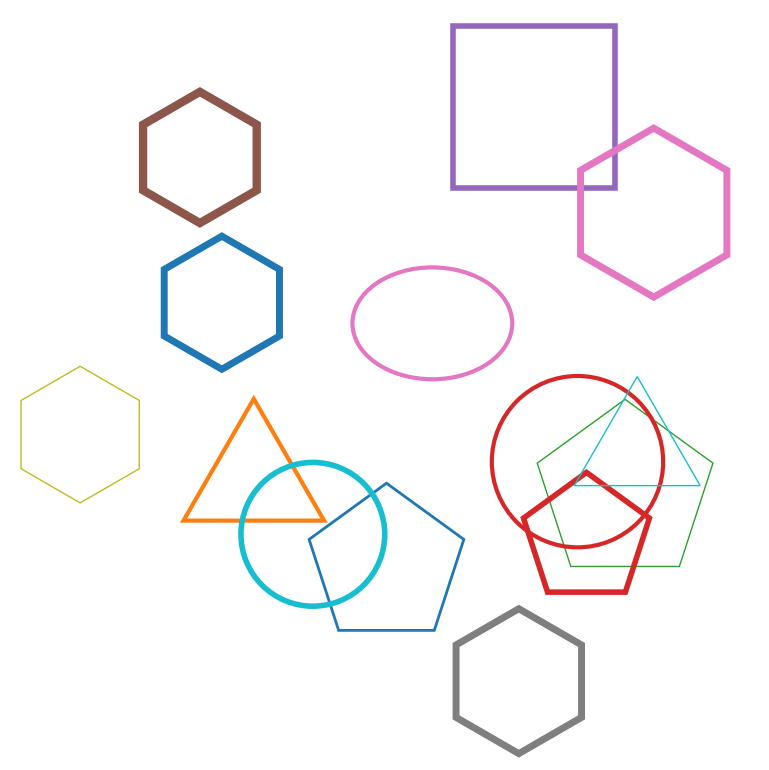[{"shape": "hexagon", "thickness": 2.5, "radius": 0.43, "center": [0.288, 0.607]}, {"shape": "pentagon", "thickness": 1, "radius": 0.53, "center": [0.502, 0.267]}, {"shape": "triangle", "thickness": 1.5, "radius": 0.53, "center": [0.33, 0.377]}, {"shape": "pentagon", "thickness": 0.5, "radius": 0.6, "center": [0.812, 0.361]}, {"shape": "circle", "thickness": 1.5, "radius": 0.56, "center": [0.75, 0.4]}, {"shape": "pentagon", "thickness": 2, "radius": 0.43, "center": [0.762, 0.301]}, {"shape": "square", "thickness": 2, "radius": 0.53, "center": [0.693, 0.862]}, {"shape": "hexagon", "thickness": 3, "radius": 0.43, "center": [0.26, 0.796]}, {"shape": "oval", "thickness": 1.5, "radius": 0.52, "center": [0.561, 0.58]}, {"shape": "hexagon", "thickness": 2.5, "radius": 0.55, "center": [0.849, 0.724]}, {"shape": "hexagon", "thickness": 2.5, "radius": 0.47, "center": [0.674, 0.115]}, {"shape": "hexagon", "thickness": 0.5, "radius": 0.44, "center": [0.104, 0.436]}, {"shape": "circle", "thickness": 2, "radius": 0.47, "center": [0.406, 0.306]}, {"shape": "triangle", "thickness": 0.5, "radius": 0.47, "center": [0.828, 0.417]}]